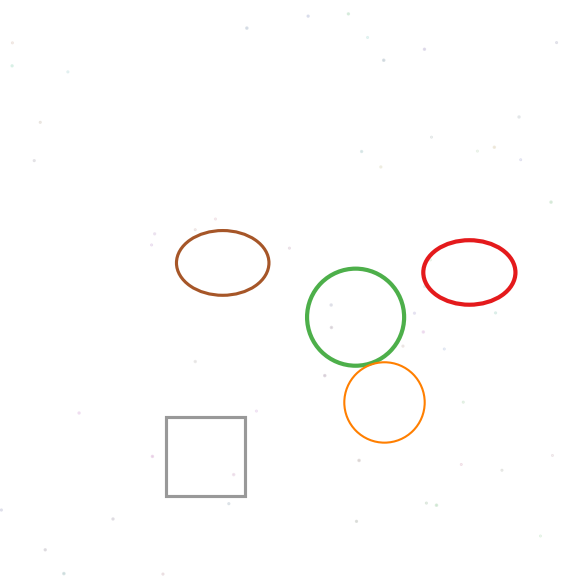[{"shape": "oval", "thickness": 2, "radius": 0.4, "center": [0.813, 0.527]}, {"shape": "circle", "thickness": 2, "radius": 0.42, "center": [0.616, 0.45]}, {"shape": "circle", "thickness": 1, "radius": 0.35, "center": [0.666, 0.302]}, {"shape": "oval", "thickness": 1.5, "radius": 0.4, "center": [0.386, 0.544]}, {"shape": "square", "thickness": 1.5, "radius": 0.34, "center": [0.356, 0.209]}]